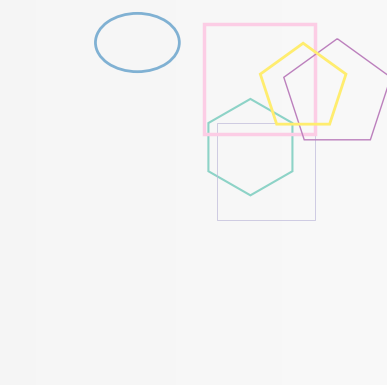[{"shape": "hexagon", "thickness": 1.5, "radius": 0.63, "center": [0.646, 0.618]}, {"shape": "square", "thickness": 0.5, "radius": 0.63, "center": [0.687, 0.554]}, {"shape": "oval", "thickness": 2, "radius": 0.54, "center": [0.355, 0.89]}, {"shape": "square", "thickness": 2.5, "radius": 0.72, "center": [0.67, 0.795]}, {"shape": "pentagon", "thickness": 1, "radius": 0.73, "center": [0.87, 0.754]}, {"shape": "pentagon", "thickness": 2, "radius": 0.58, "center": [0.782, 0.772]}]